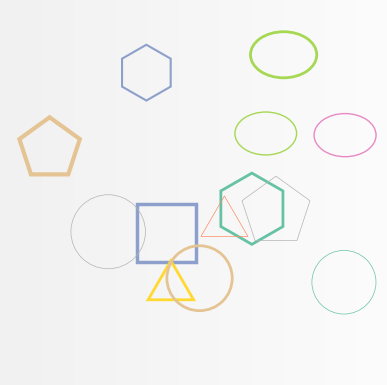[{"shape": "hexagon", "thickness": 2, "radius": 0.46, "center": [0.65, 0.458]}, {"shape": "circle", "thickness": 0.5, "radius": 0.41, "center": [0.888, 0.267]}, {"shape": "triangle", "thickness": 0.5, "radius": 0.35, "center": [0.579, 0.421]}, {"shape": "hexagon", "thickness": 1.5, "radius": 0.36, "center": [0.378, 0.811]}, {"shape": "square", "thickness": 2.5, "radius": 0.38, "center": [0.429, 0.395]}, {"shape": "oval", "thickness": 1, "radius": 0.4, "center": [0.89, 0.649]}, {"shape": "oval", "thickness": 1, "radius": 0.4, "center": [0.686, 0.653]}, {"shape": "oval", "thickness": 2, "radius": 0.43, "center": [0.732, 0.858]}, {"shape": "triangle", "thickness": 2, "radius": 0.34, "center": [0.441, 0.255]}, {"shape": "circle", "thickness": 2, "radius": 0.42, "center": [0.515, 0.277]}, {"shape": "pentagon", "thickness": 3, "radius": 0.41, "center": [0.128, 0.613]}, {"shape": "pentagon", "thickness": 0.5, "radius": 0.46, "center": [0.712, 0.45]}, {"shape": "circle", "thickness": 0.5, "radius": 0.48, "center": [0.279, 0.398]}]